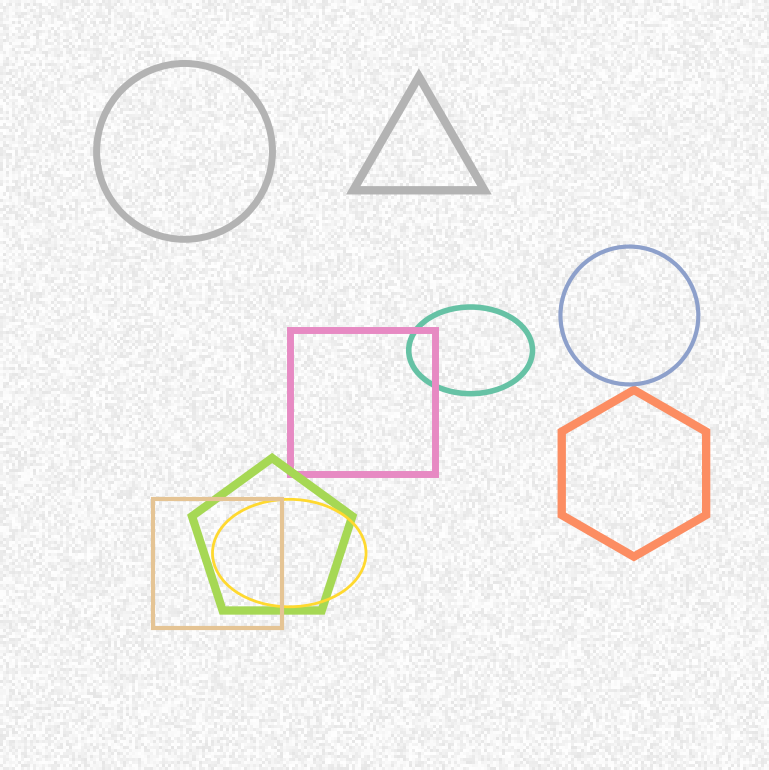[{"shape": "oval", "thickness": 2, "radius": 0.4, "center": [0.611, 0.545]}, {"shape": "hexagon", "thickness": 3, "radius": 0.54, "center": [0.823, 0.385]}, {"shape": "circle", "thickness": 1.5, "radius": 0.45, "center": [0.817, 0.59]}, {"shape": "square", "thickness": 2.5, "radius": 0.47, "center": [0.471, 0.478]}, {"shape": "pentagon", "thickness": 3, "radius": 0.55, "center": [0.353, 0.296]}, {"shape": "oval", "thickness": 1, "radius": 0.5, "center": [0.376, 0.282]}, {"shape": "square", "thickness": 1.5, "radius": 0.42, "center": [0.283, 0.268]}, {"shape": "circle", "thickness": 2.5, "radius": 0.57, "center": [0.24, 0.803]}, {"shape": "triangle", "thickness": 3, "radius": 0.49, "center": [0.544, 0.802]}]